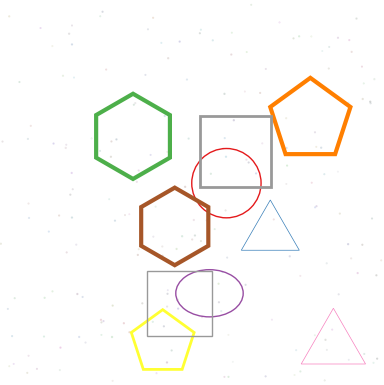[{"shape": "circle", "thickness": 1, "radius": 0.45, "center": [0.588, 0.524]}, {"shape": "triangle", "thickness": 0.5, "radius": 0.44, "center": [0.702, 0.394]}, {"shape": "hexagon", "thickness": 3, "radius": 0.55, "center": [0.346, 0.646]}, {"shape": "oval", "thickness": 1, "radius": 0.44, "center": [0.544, 0.238]}, {"shape": "pentagon", "thickness": 3, "radius": 0.55, "center": [0.806, 0.688]}, {"shape": "pentagon", "thickness": 2, "radius": 0.43, "center": [0.423, 0.11]}, {"shape": "hexagon", "thickness": 3, "radius": 0.5, "center": [0.454, 0.412]}, {"shape": "triangle", "thickness": 0.5, "radius": 0.48, "center": [0.866, 0.103]}, {"shape": "square", "thickness": 2, "radius": 0.46, "center": [0.611, 0.607]}, {"shape": "square", "thickness": 1, "radius": 0.42, "center": [0.467, 0.212]}]